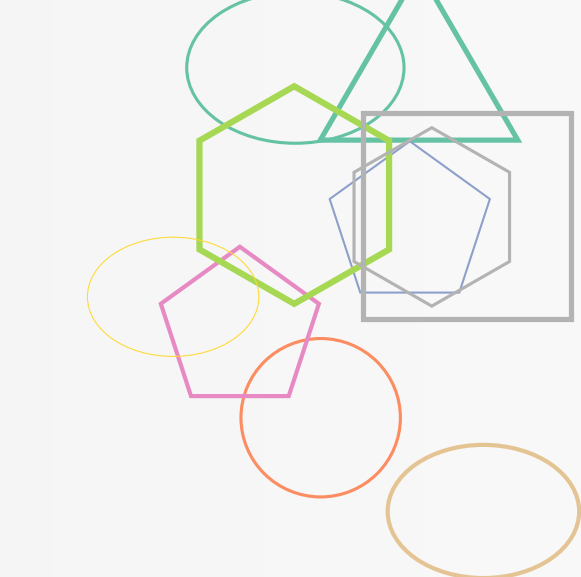[{"shape": "oval", "thickness": 1.5, "radius": 0.93, "center": [0.508, 0.882]}, {"shape": "triangle", "thickness": 2.5, "radius": 0.98, "center": [0.721, 0.855]}, {"shape": "circle", "thickness": 1.5, "radius": 0.69, "center": [0.552, 0.276]}, {"shape": "pentagon", "thickness": 1, "radius": 0.72, "center": [0.705, 0.61]}, {"shape": "pentagon", "thickness": 2, "radius": 0.71, "center": [0.413, 0.429]}, {"shape": "hexagon", "thickness": 3, "radius": 0.94, "center": [0.506, 0.661]}, {"shape": "oval", "thickness": 0.5, "radius": 0.74, "center": [0.298, 0.485]}, {"shape": "oval", "thickness": 2, "radius": 0.82, "center": [0.832, 0.114]}, {"shape": "square", "thickness": 2.5, "radius": 0.89, "center": [0.804, 0.625]}, {"shape": "hexagon", "thickness": 1.5, "radius": 0.77, "center": [0.743, 0.624]}]